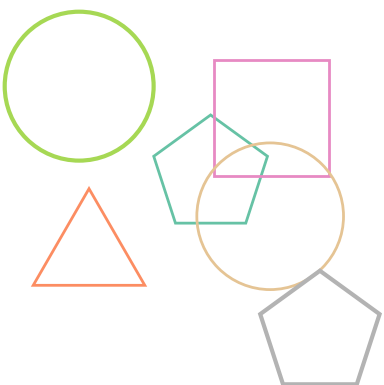[{"shape": "pentagon", "thickness": 2, "radius": 0.78, "center": [0.547, 0.546]}, {"shape": "triangle", "thickness": 2, "radius": 0.84, "center": [0.231, 0.343]}, {"shape": "square", "thickness": 2, "radius": 0.75, "center": [0.706, 0.694]}, {"shape": "circle", "thickness": 3, "radius": 0.97, "center": [0.206, 0.776]}, {"shape": "circle", "thickness": 2, "radius": 0.95, "center": [0.702, 0.438]}, {"shape": "pentagon", "thickness": 3, "radius": 0.82, "center": [0.831, 0.134]}]